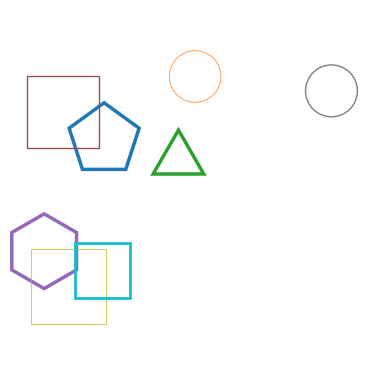[{"shape": "pentagon", "thickness": 2.5, "radius": 0.48, "center": [0.27, 0.637]}, {"shape": "circle", "thickness": 0.5, "radius": 0.34, "center": [0.507, 0.801]}, {"shape": "triangle", "thickness": 2.5, "radius": 0.38, "center": [0.464, 0.586]}, {"shape": "hexagon", "thickness": 2.5, "radius": 0.49, "center": [0.115, 0.347]}, {"shape": "square", "thickness": 1, "radius": 0.47, "center": [0.163, 0.71]}, {"shape": "circle", "thickness": 1, "radius": 0.34, "center": [0.861, 0.764]}, {"shape": "square", "thickness": 0.5, "radius": 0.49, "center": [0.177, 0.256]}, {"shape": "square", "thickness": 2, "radius": 0.36, "center": [0.267, 0.297]}]